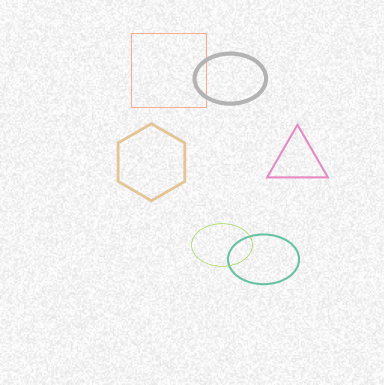[{"shape": "oval", "thickness": 1.5, "radius": 0.46, "center": [0.685, 0.326]}, {"shape": "square", "thickness": 0.5, "radius": 0.48, "center": [0.437, 0.818]}, {"shape": "triangle", "thickness": 1.5, "radius": 0.46, "center": [0.773, 0.585]}, {"shape": "oval", "thickness": 0.5, "radius": 0.4, "center": [0.577, 0.364]}, {"shape": "hexagon", "thickness": 2, "radius": 0.5, "center": [0.393, 0.579]}, {"shape": "oval", "thickness": 3, "radius": 0.46, "center": [0.598, 0.796]}]